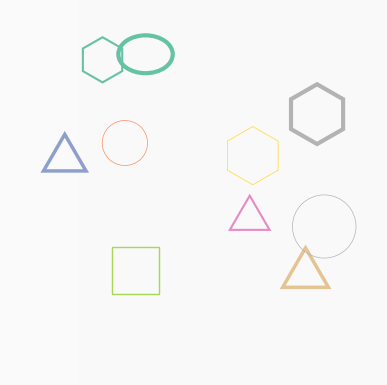[{"shape": "oval", "thickness": 3, "radius": 0.35, "center": [0.376, 0.859]}, {"shape": "hexagon", "thickness": 1.5, "radius": 0.29, "center": [0.265, 0.845]}, {"shape": "circle", "thickness": 0.5, "radius": 0.29, "center": [0.322, 0.629]}, {"shape": "triangle", "thickness": 2.5, "radius": 0.32, "center": [0.167, 0.588]}, {"shape": "triangle", "thickness": 1.5, "radius": 0.3, "center": [0.644, 0.433]}, {"shape": "square", "thickness": 1, "radius": 0.31, "center": [0.35, 0.296]}, {"shape": "hexagon", "thickness": 0.5, "radius": 0.38, "center": [0.652, 0.596]}, {"shape": "triangle", "thickness": 2.5, "radius": 0.34, "center": [0.788, 0.288]}, {"shape": "circle", "thickness": 0.5, "radius": 0.41, "center": [0.837, 0.412]}, {"shape": "hexagon", "thickness": 3, "radius": 0.39, "center": [0.818, 0.704]}]